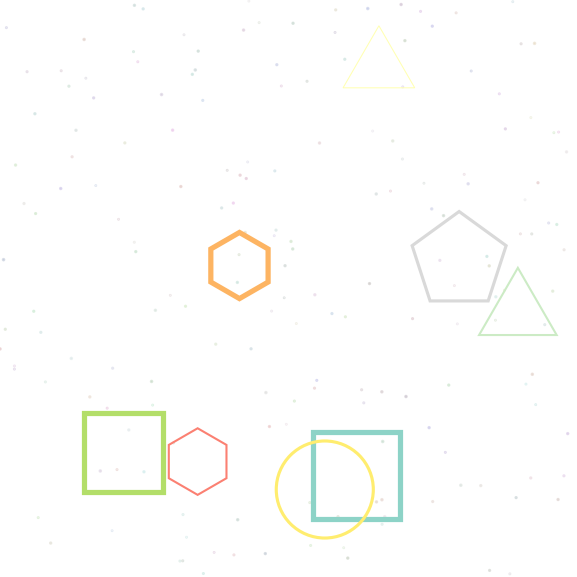[{"shape": "square", "thickness": 2.5, "radius": 0.38, "center": [0.618, 0.176]}, {"shape": "triangle", "thickness": 0.5, "radius": 0.36, "center": [0.656, 0.883]}, {"shape": "hexagon", "thickness": 1, "radius": 0.29, "center": [0.342, 0.2]}, {"shape": "hexagon", "thickness": 2.5, "radius": 0.29, "center": [0.415, 0.539]}, {"shape": "square", "thickness": 2.5, "radius": 0.34, "center": [0.213, 0.215]}, {"shape": "pentagon", "thickness": 1.5, "radius": 0.43, "center": [0.795, 0.547]}, {"shape": "triangle", "thickness": 1, "radius": 0.39, "center": [0.897, 0.458]}, {"shape": "circle", "thickness": 1.5, "radius": 0.42, "center": [0.562, 0.152]}]